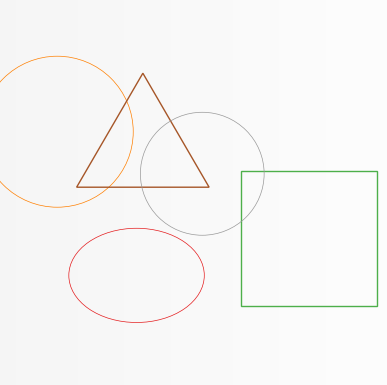[{"shape": "oval", "thickness": 0.5, "radius": 0.87, "center": [0.352, 0.285]}, {"shape": "square", "thickness": 1, "radius": 0.88, "center": [0.797, 0.381]}, {"shape": "circle", "thickness": 0.5, "radius": 0.98, "center": [0.148, 0.658]}, {"shape": "triangle", "thickness": 1, "radius": 0.99, "center": [0.369, 0.612]}, {"shape": "circle", "thickness": 0.5, "radius": 0.8, "center": [0.522, 0.549]}]